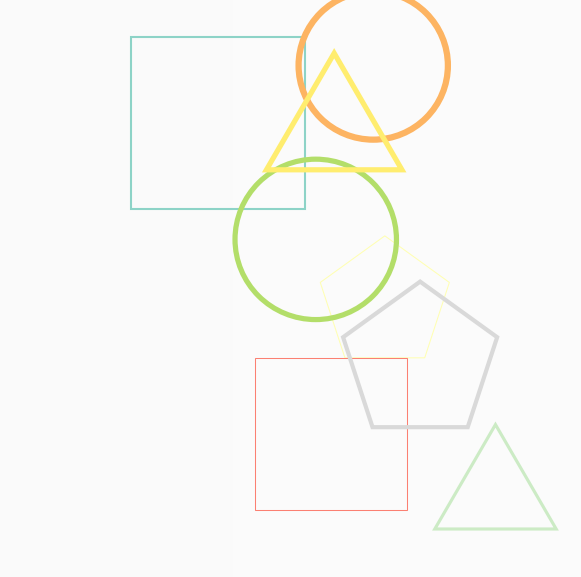[{"shape": "square", "thickness": 1, "radius": 0.75, "center": [0.375, 0.786]}, {"shape": "pentagon", "thickness": 0.5, "radius": 0.58, "center": [0.662, 0.474]}, {"shape": "square", "thickness": 0.5, "radius": 0.66, "center": [0.569, 0.248]}, {"shape": "circle", "thickness": 3, "radius": 0.64, "center": [0.642, 0.886]}, {"shape": "circle", "thickness": 2.5, "radius": 0.69, "center": [0.543, 0.585]}, {"shape": "pentagon", "thickness": 2, "radius": 0.7, "center": [0.723, 0.372]}, {"shape": "triangle", "thickness": 1.5, "radius": 0.6, "center": [0.852, 0.143]}, {"shape": "triangle", "thickness": 2.5, "radius": 0.67, "center": [0.575, 0.772]}]